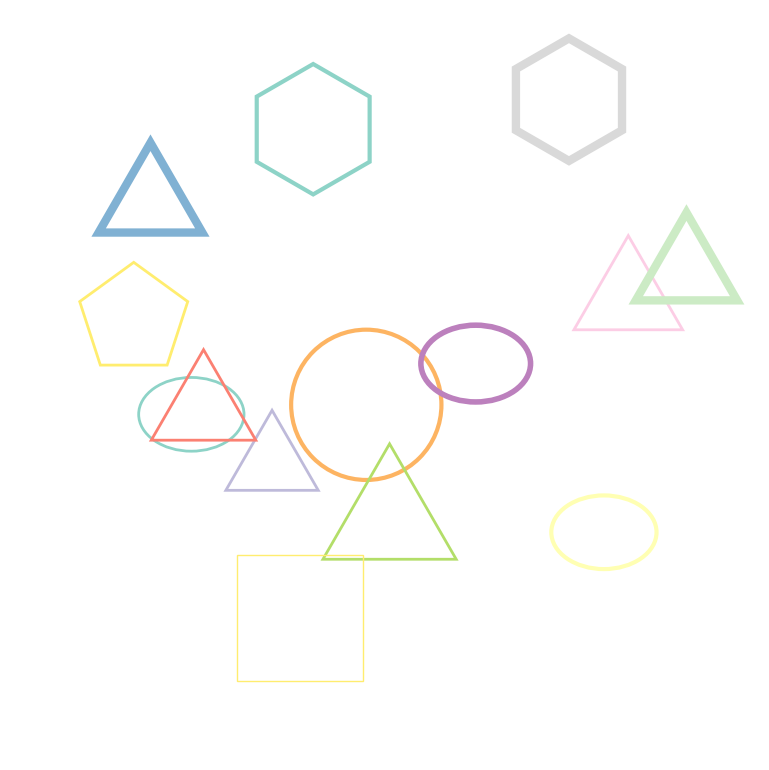[{"shape": "hexagon", "thickness": 1.5, "radius": 0.42, "center": [0.407, 0.832]}, {"shape": "oval", "thickness": 1, "radius": 0.34, "center": [0.248, 0.462]}, {"shape": "oval", "thickness": 1.5, "radius": 0.34, "center": [0.784, 0.309]}, {"shape": "triangle", "thickness": 1, "radius": 0.35, "center": [0.353, 0.398]}, {"shape": "triangle", "thickness": 1, "radius": 0.39, "center": [0.264, 0.468]}, {"shape": "triangle", "thickness": 3, "radius": 0.39, "center": [0.195, 0.737]}, {"shape": "circle", "thickness": 1.5, "radius": 0.49, "center": [0.476, 0.474]}, {"shape": "triangle", "thickness": 1, "radius": 0.5, "center": [0.506, 0.324]}, {"shape": "triangle", "thickness": 1, "radius": 0.41, "center": [0.816, 0.612]}, {"shape": "hexagon", "thickness": 3, "radius": 0.4, "center": [0.739, 0.871]}, {"shape": "oval", "thickness": 2, "radius": 0.36, "center": [0.618, 0.528]}, {"shape": "triangle", "thickness": 3, "radius": 0.38, "center": [0.892, 0.648]}, {"shape": "square", "thickness": 0.5, "radius": 0.41, "center": [0.389, 0.197]}, {"shape": "pentagon", "thickness": 1, "radius": 0.37, "center": [0.174, 0.586]}]